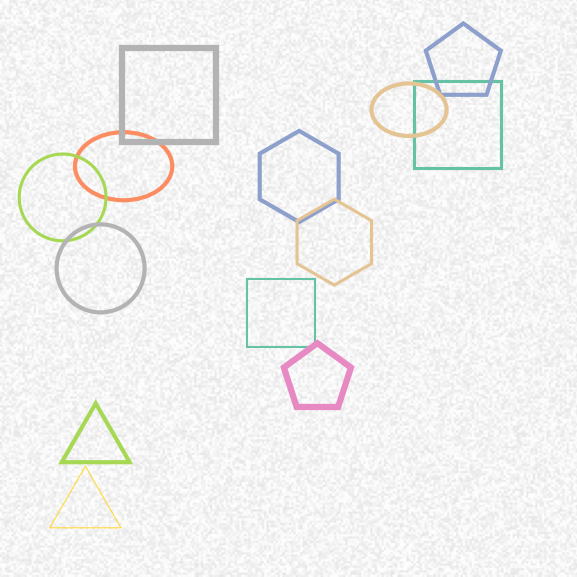[{"shape": "square", "thickness": 1, "radius": 0.29, "center": [0.487, 0.457]}, {"shape": "square", "thickness": 1.5, "radius": 0.38, "center": [0.792, 0.783]}, {"shape": "oval", "thickness": 2, "radius": 0.42, "center": [0.214, 0.711]}, {"shape": "pentagon", "thickness": 2, "radius": 0.34, "center": [0.802, 0.89]}, {"shape": "hexagon", "thickness": 2, "radius": 0.39, "center": [0.518, 0.694]}, {"shape": "pentagon", "thickness": 3, "radius": 0.31, "center": [0.55, 0.344]}, {"shape": "triangle", "thickness": 2, "radius": 0.34, "center": [0.166, 0.233]}, {"shape": "circle", "thickness": 1.5, "radius": 0.38, "center": [0.108, 0.657]}, {"shape": "triangle", "thickness": 0.5, "radius": 0.36, "center": [0.148, 0.121]}, {"shape": "hexagon", "thickness": 1.5, "radius": 0.37, "center": [0.579, 0.58]}, {"shape": "oval", "thickness": 2, "radius": 0.33, "center": [0.708, 0.809]}, {"shape": "square", "thickness": 3, "radius": 0.41, "center": [0.292, 0.834]}, {"shape": "circle", "thickness": 2, "radius": 0.38, "center": [0.174, 0.534]}]